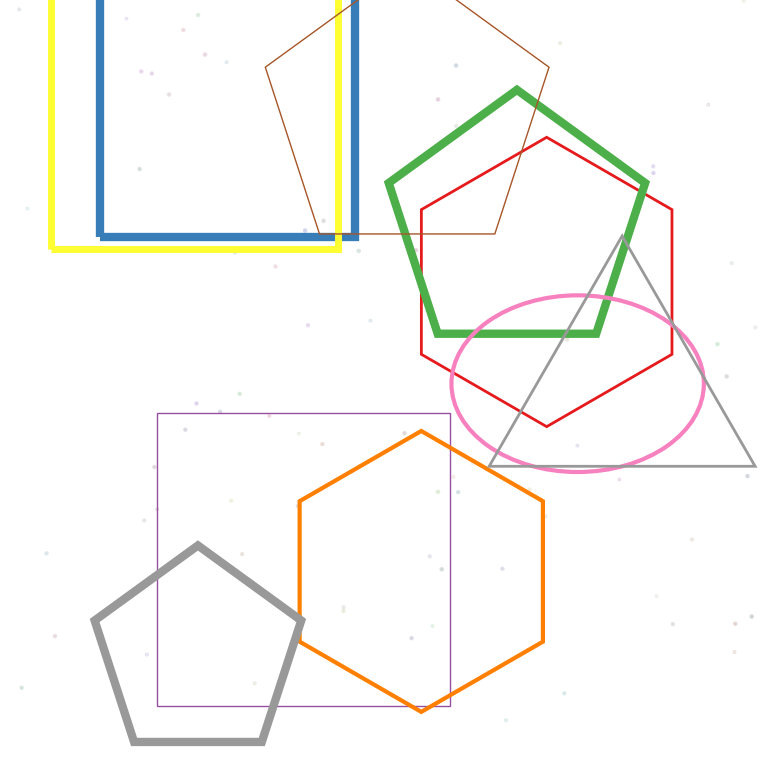[{"shape": "hexagon", "thickness": 1, "radius": 0.94, "center": [0.71, 0.634]}, {"shape": "square", "thickness": 3, "radius": 0.83, "center": [0.295, 0.857]}, {"shape": "pentagon", "thickness": 3, "radius": 0.88, "center": [0.671, 0.708]}, {"shape": "square", "thickness": 0.5, "radius": 0.95, "center": [0.394, 0.273]}, {"shape": "hexagon", "thickness": 1.5, "radius": 0.91, "center": [0.547, 0.258]}, {"shape": "square", "thickness": 2.5, "radius": 0.93, "center": [0.253, 0.863]}, {"shape": "pentagon", "thickness": 0.5, "radius": 0.97, "center": [0.529, 0.853]}, {"shape": "oval", "thickness": 1.5, "radius": 0.82, "center": [0.75, 0.502]}, {"shape": "pentagon", "thickness": 3, "radius": 0.71, "center": [0.257, 0.151]}, {"shape": "triangle", "thickness": 1, "radius": 1.0, "center": [0.808, 0.494]}]